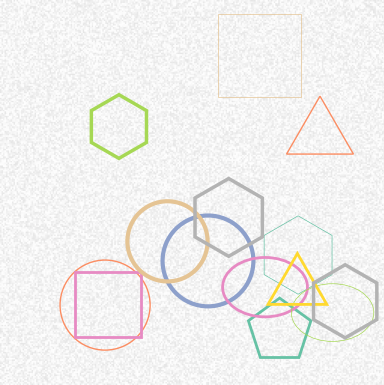[{"shape": "hexagon", "thickness": 0.5, "radius": 0.51, "center": [0.774, 0.338]}, {"shape": "pentagon", "thickness": 2, "radius": 0.43, "center": [0.726, 0.14]}, {"shape": "circle", "thickness": 1, "radius": 0.58, "center": [0.273, 0.208]}, {"shape": "triangle", "thickness": 1, "radius": 0.5, "center": [0.831, 0.65]}, {"shape": "circle", "thickness": 3, "radius": 0.59, "center": [0.54, 0.322]}, {"shape": "square", "thickness": 2, "radius": 0.43, "center": [0.28, 0.209]}, {"shape": "oval", "thickness": 2, "radius": 0.55, "center": [0.688, 0.254]}, {"shape": "oval", "thickness": 0.5, "radius": 0.54, "center": [0.864, 0.188]}, {"shape": "hexagon", "thickness": 2.5, "radius": 0.41, "center": [0.309, 0.671]}, {"shape": "triangle", "thickness": 2, "radius": 0.44, "center": [0.772, 0.253]}, {"shape": "square", "thickness": 0.5, "radius": 0.54, "center": [0.675, 0.855]}, {"shape": "circle", "thickness": 3, "radius": 0.52, "center": [0.435, 0.373]}, {"shape": "hexagon", "thickness": 2.5, "radius": 0.47, "center": [0.897, 0.217]}, {"shape": "hexagon", "thickness": 2.5, "radius": 0.51, "center": [0.594, 0.435]}]